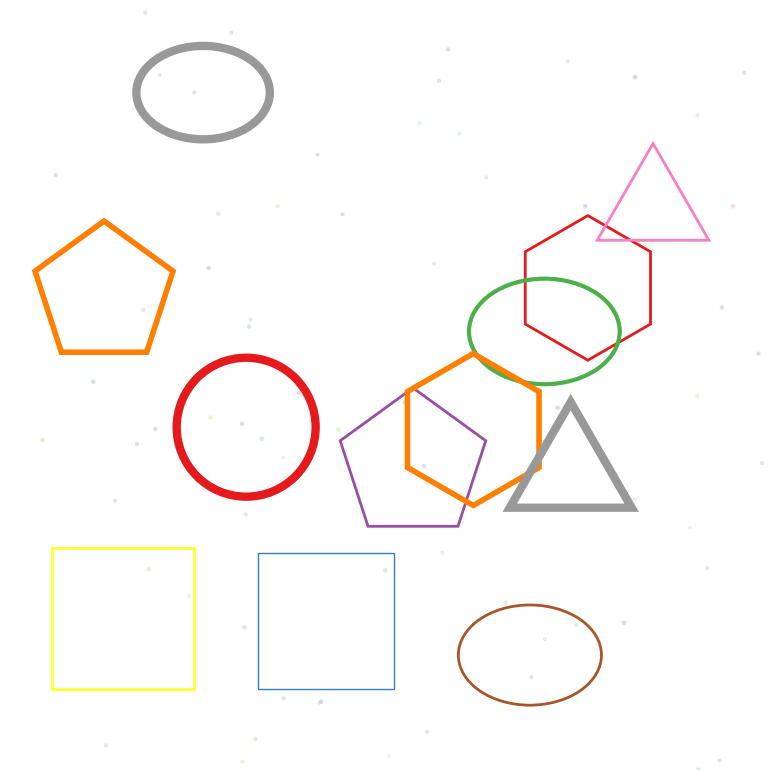[{"shape": "circle", "thickness": 3, "radius": 0.45, "center": [0.32, 0.445]}, {"shape": "hexagon", "thickness": 1, "radius": 0.47, "center": [0.763, 0.626]}, {"shape": "square", "thickness": 0.5, "radius": 0.44, "center": [0.423, 0.193]}, {"shape": "oval", "thickness": 1.5, "radius": 0.49, "center": [0.707, 0.57]}, {"shape": "pentagon", "thickness": 1, "radius": 0.5, "center": [0.536, 0.397]}, {"shape": "hexagon", "thickness": 2, "radius": 0.49, "center": [0.615, 0.442]}, {"shape": "pentagon", "thickness": 2, "radius": 0.47, "center": [0.135, 0.619]}, {"shape": "square", "thickness": 1, "radius": 0.46, "center": [0.16, 0.197]}, {"shape": "oval", "thickness": 1, "radius": 0.46, "center": [0.688, 0.149]}, {"shape": "triangle", "thickness": 1, "radius": 0.42, "center": [0.848, 0.73]}, {"shape": "triangle", "thickness": 3, "radius": 0.46, "center": [0.741, 0.386]}, {"shape": "oval", "thickness": 3, "radius": 0.43, "center": [0.264, 0.88]}]